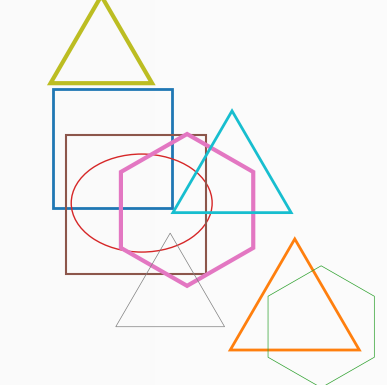[{"shape": "square", "thickness": 2, "radius": 0.77, "center": [0.29, 0.614]}, {"shape": "triangle", "thickness": 2, "radius": 0.96, "center": [0.761, 0.187]}, {"shape": "hexagon", "thickness": 0.5, "radius": 0.79, "center": [0.829, 0.151]}, {"shape": "oval", "thickness": 1, "radius": 0.91, "center": [0.366, 0.473]}, {"shape": "square", "thickness": 1.5, "radius": 0.9, "center": [0.351, 0.468]}, {"shape": "hexagon", "thickness": 3, "radius": 0.99, "center": [0.483, 0.455]}, {"shape": "triangle", "thickness": 0.5, "radius": 0.81, "center": [0.439, 0.232]}, {"shape": "triangle", "thickness": 3, "radius": 0.76, "center": [0.261, 0.86]}, {"shape": "triangle", "thickness": 2, "radius": 0.88, "center": [0.599, 0.536]}]